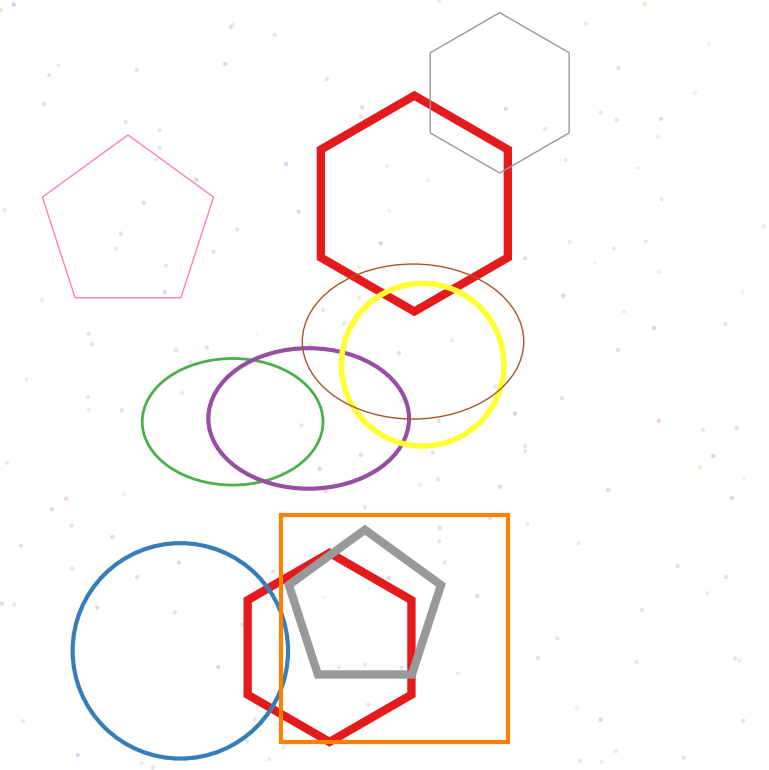[{"shape": "hexagon", "thickness": 3, "radius": 0.61, "center": [0.428, 0.159]}, {"shape": "hexagon", "thickness": 3, "radius": 0.7, "center": [0.538, 0.736]}, {"shape": "circle", "thickness": 1.5, "radius": 0.7, "center": [0.234, 0.155]}, {"shape": "oval", "thickness": 1, "radius": 0.59, "center": [0.302, 0.452]}, {"shape": "oval", "thickness": 1.5, "radius": 0.65, "center": [0.401, 0.457]}, {"shape": "square", "thickness": 1.5, "radius": 0.74, "center": [0.513, 0.184]}, {"shape": "circle", "thickness": 2, "radius": 0.53, "center": [0.549, 0.526]}, {"shape": "oval", "thickness": 0.5, "radius": 0.72, "center": [0.536, 0.556]}, {"shape": "pentagon", "thickness": 0.5, "radius": 0.58, "center": [0.166, 0.708]}, {"shape": "hexagon", "thickness": 0.5, "radius": 0.52, "center": [0.649, 0.879]}, {"shape": "pentagon", "thickness": 3, "radius": 0.52, "center": [0.474, 0.208]}]